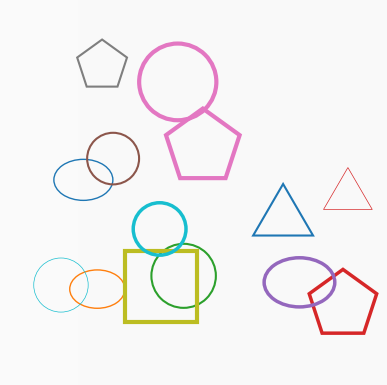[{"shape": "oval", "thickness": 1, "radius": 0.38, "center": [0.215, 0.533]}, {"shape": "triangle", "thickness": 1.5, "radius": 0.45, "center": [0.731, 0.433]}, {"shape": "oval", "thickness": 1, "radius": 0.36, "center": [0.251, 0.249]}, {"shape": "circle", "thickness": 1.5, "radius": 0.42, "center": [0.474, 0.284]}, {"shape": "pentagon", "thickness": 2.5, "radius": 0.46, "center": [0.885, 0.209]}, {"shape": "triangle", "thickness": 0.5, "radius": 0.36, "center": [0.898, 0.492]}, {"shape": "oval", "thickness": 2.5, "radius": 0.46, "center": [0.773, 0.267]}, {"shape": "circle", "thickness": 1.5, "radius": 0.34, "center": [0.292, 0.588]}, {"shape": "circle", "thickness": 3, "radius": 0.5, "center": [0.459, 0.787]}, {"shape": "pentagon", "thickness": 3, "radius": 0.5, "center": [0.523, 0.618]}, {"shape": "pentagon", "thickness": 1.5, "radius": 0.34, "center": [0.263, 0.83]}, {"shape": "square", "thickness": 3, "radius": 0.46, "center": [0.415, 0.256]}, {"shape": "circle", "thickness": 0.5, "radius": 0.35, "center": [0.157, 0.26]}, {"shape": "circle", "thickness": 2.5, "radius": 0.34, "center": [0.412, 0.405]}]